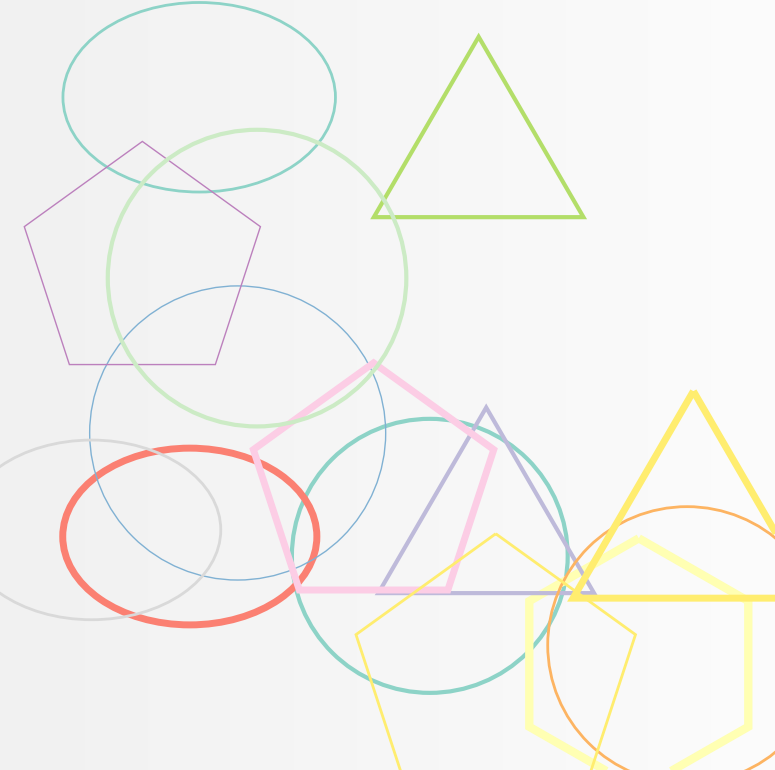[{"shape": "oval", "thickness": 1, "radius": 0.88, "center": [0.257, 0.874]}, {"shape": "circle", "thickness": 1.5, "radius": 0.89, "center": [0.555, 0.278]}, {"shape": "hexagon", "thickness": 3, "radius": 0.82, "center": [0.824, 0.138]}, {"shape": "triangle", "thickness": 1.5, "radius": 0.8, "center": [0.627, 0.31]}, {"shape": "oval", "thickness": 2.5, "radius": 0.82, "center": [0.245, 0.303]}, {"shape": "circle", "thickness": 0.5, "radius": 0.95, "center": [0.307, 0.438]}, {"shape": "circle", "thickness": 1, "radius": 0.9, "center": [0.887, 0.162]}, {"shape": "triangle", "thickness": 1.5, "radius": 0.78, "center": [0.618, 0.796]}, {"shape": "pentagon", "thickness": 2.5, "radius": 0.82, "center": [0.482, 0.366]}, {"shape": "oval", "thickness": 1, "radius": 0.83, "center": [0.118, 0.312]}, {"shape": "pentagon", "thickness": 0.5, "radius": 0.8, "center": [0.184, 0.656]}, {"shape": "circle", "thickness": 1.5, "radius": 0.96, "center": [0.332, 0.639]}, {"shape": "triangle", "thickness": 2.5, "radius": 0.9, "center": [0.895, 0.313]}, {"shape": "pentagon", "thickness": 1, "radius": 0.95, "center": [0.64, 0.117]}]